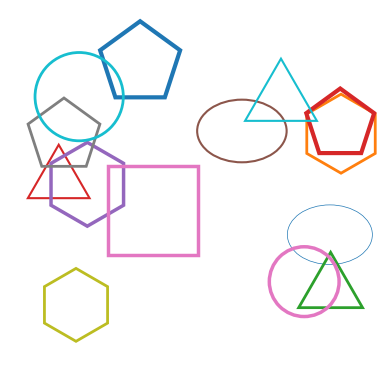[{"shape": "pentagon", "thickness": 3, "radius": 0.55, "center": [0.364, 0.836]}, {"shape": "oval", "thickness": 0.5, "radius": 0.55, "center": [0.857, 0.39]}, {"shape": "hexagon", "thickness": 2, "radius": 0.51, "center": [0.886, 0.653]}, {"shape": "triangle", "thickness": 2, "radius": 0.48, "center": [0.859, 0.249]}, {"shape": "triangle", "thickness": 1.5, "radius": 0.46, "center": [0.152, 0.532]}, {"shape": "pentagon", "thickness": 3, "radius": 0.46, "center": [0.884, 0.677]}, {"shape": "hexagon", "thickness": 2.5, "radius": 0.54, "center": [0.227, 0.521]}, {"shape": "oval", "thickness": 1.5, "radius": 0.58, "center": [0.628, 0.66]}, {"shape": "circle", "thickness": 2.5, "radius": 0.45, "center": [0.79, 0.268]}, {"shape": "square", "thickness": 2.5, "radius": 0.58, "center": [0.398, 0.453]}, {"shape": "pentagon", "thickness": 2, "radius": 0.49, "center": [0.166, 0.647]}, {"shape": "hexagon", "thickness": 2, "radius": 0.47, "center": [0.197, 0.208]}, {"shape": "triangle", "thickness": 1.5, "radius": 0.54, "center": [0.73, 0.74]}, {"shape": "circle", "thickness": 2, "radius": 0.57, "center": [0.206, 0.749]}]